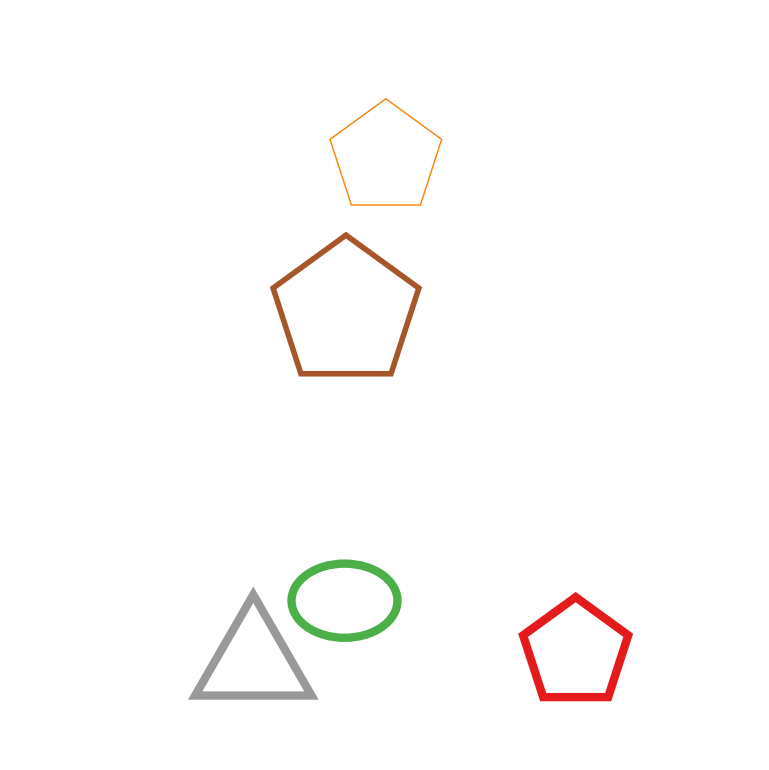[{"shape": "pentagon", "thickness": 3, "radius": 0.36, "center": [0.748, 0.153]}, {"shape": "oval", "thickness": 3, "radius": 0.34, "center": [0.447, 0.22]}, {"shape": "pentagon", "thickness": 0.5, "radius": 0.38, "center": [0.501, 0.795]}, {"shape": "pentagon", "thickness": 2, "radius": 0.5, "center": [0.449, 0.595]}, {"shape": "triangle", "thickness": 3, "radius": 0.44, "center": [0.329, 0.14]}]